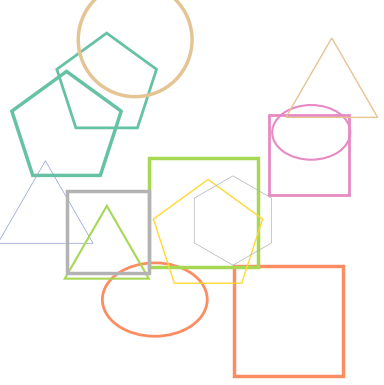[{"shape": "pentagon", "thickness": 2, "radius": 0.68, "center": [0.277, 0.778]}, {"shape": "pentagon", "thickness": 2.5, "radius": 0.75, "center": [0.173, 0.665]}, {"shape": "oval", "thickness": 2, "radius": 0.68, "center": [0.402, 0.222]}, {"shape": "square", "thickness": 2.5, "radius": 0.71, "center": [0.749, 0.166]}, {"shape": "triangle", "thickness": 0.5, "radius": 0.71, "center": [0.118, 0.44]}, {"shape": "square", "thickness": 2, "radius": 0.52, "center": [0.803, 0.597]}, {"shape": "oval", "thickness": 1.5, "radius": 0.51, "center": [0.808, 0.656]}, {"shape": "square", "thickness": 2.5, "radius": 0.71, "center": [0.529, 0.447]}, {"shape": "triangle", "thickness": 1.5, "radius": 0.63, "center": [0.277, 0.339]}, {"shape": "pentagon", "thickness": 1, "radius": 0.75, "center": [0.54, 0.385]}, {"shape": "triangle", "thickness": 1, "radius": 0.69, "center": [0.862, 0.764]}, {"shape": "circle", "thickness": 2.5, "radius": 0.74, "center": [0.351, 0.897]}, {"shape": "square", "thickness": 2.5, "radius": 0.53, "center": [0.281, 0.398]}, {"shape": "hexagon", "thickness": 0.5, "radius": 0.58, "center": [0.605, 0.427]}]